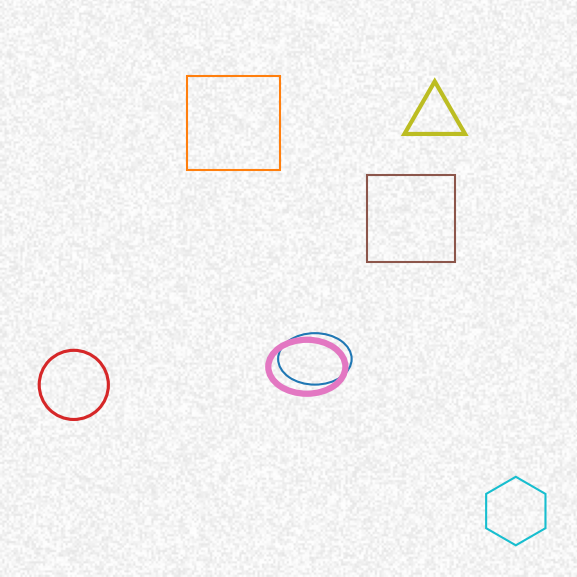[{"shape": "oval", "thickness": 1, "radius": 0.32, "center": [0.545, 0.378]}, {"shape": "square", "thickness": 1, "radius": 0.41, "center": [0.404, 0.786]}, {"shape": "circle", "thickness": 1.5, "radius": 0.3, "center": [0.128, 0.333]}, {"shape": "square", "thickness": 1, "radius": 0.38, "center": [0.712, 0.621]}, {"shape": "oval", "thickness": 3, "radius": 0.33, "center": [0.531, 0.364]}, {"shape": "triangle", "thickness": 2, "radius": 0.3, "center": [0.753, 0.798]}, {"shape": "hexagon", "thickness": 1, "radius": 0.3, "center": [0.893, 0.114]}]